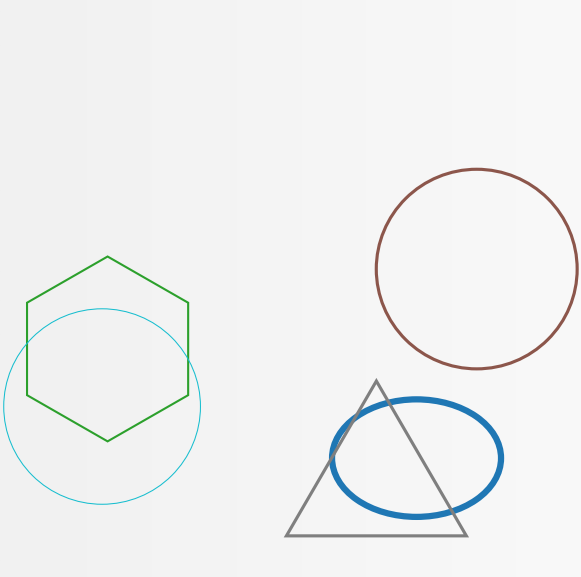[{"shape": "oval", "thickness": 3, "radius": 0.73, "center": [0.717, 0.206]}, {"shape": "hexagon", "thickness": 1, "radius": 0.8, "center": [0.185, 0.395]}, {"shape": "circle", "thickness": 1.5, "radius": 0.86, "center": [0.82, 0.533]}, {"shape": "triangle", "thickness": 1.5, "radius": 0.89, "center": [0.648, 0.161]}, {"shape": "circle", "thickness": 0.5, "radius": 0.85, "center": [0.176, 0.295]}]